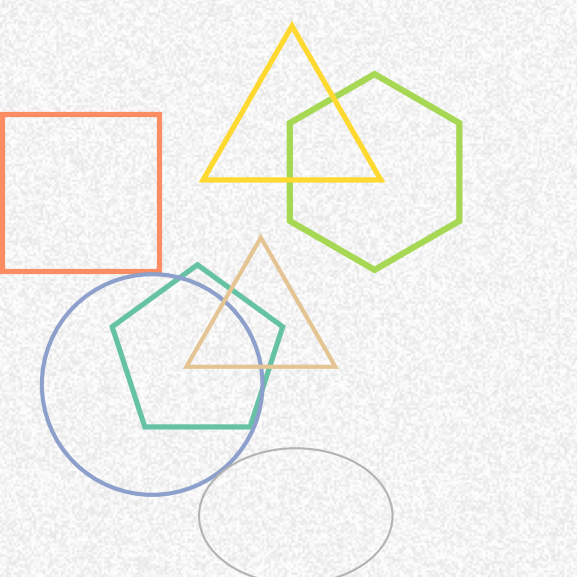[{"shape": "pentagon", "thickness": 2.5, "radius": 0.78, "center": [0.342, 0.385]}, {"shape": "square", "thickness": 2.5, "radius": 0.68, "center": [0.14, 0.665]}, {"shape": "circle", "thickness": 2, "radius": 0.96, "center": [0.264, 0.333]}, {"shape": "hexagon", "thickness": 3, "radius": 0.85, "center": [0.649, 0.701]}, {"shape": "triangle", "thickness": 2.5, "radius": 0.89, "center": [0.506, 0.776]}, {"shape": "triangle", "thickness": 2, "radius": 0.75, "center": [0.452, 0.439]}, {"shape": "oval", "thickness": 1, "radius": 0.84, "center": [0.512, 0.106]}]